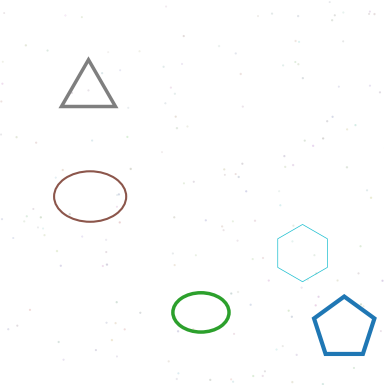[{"shape": "pentagon", "thickness": 3, "radius": 0.41, "center": [0.894, 0.147]}, {"shape": "oval", "thickness": 2.5, "radius": 0.36, "center": [0.522, 0.189]}, {"shape": "oval", "thickness": 1.5, "radius": 0.47, "center": [0.234, 0.49]}, {"shape": "triangle", "thickness": 2.5, "radius": 0.4, "center": [0.23, 0.764]}, {"shape": "hexagon", "thickness": 0.5, "radius": 0.37, "center": [0.786, 0.343]}]